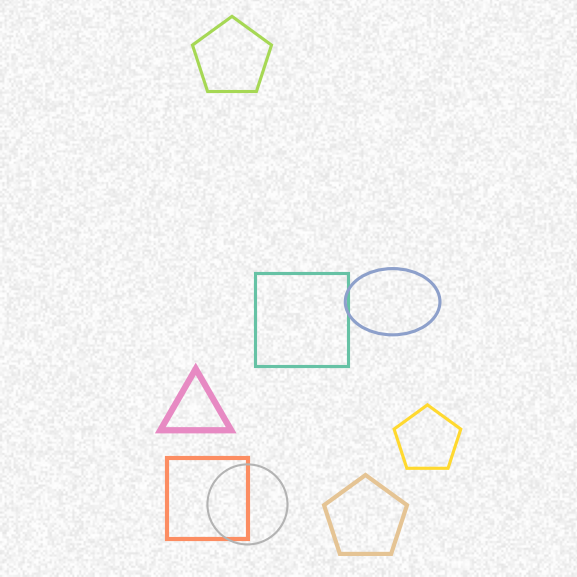[{"shape": "square", "thickness": 1.5, "radius": 0.4, "center": [0.523, 0.446]}, {"shape": "square", "thickness": 2, "radius": 0.35, "center": [0.359, 0.136]}, {"shape": "oval", "thickness": 1.5, "radius": 0.41, "center": [0.68, 0.477]}, {"shape": "triangle", "thickness": 3, "radius": 0.35, "center": [0.339, 0.29]}, {"shape": "pentagon", "thickness": 1.5, "radius": 0.36, "center": [0.402, 0.899]}, {"shape": "pentagon", "thickness": 1.5, "radius": 0.3, "center": [0.74, 0.237]}, {"shape": "pentagon", "thickness": 2, "radius": 0.38, "center": [0.633, 0.101]}, {"shape": "circle", "thickness": 1, "radius": 0.35, "center": [0.429, 0.126]}]